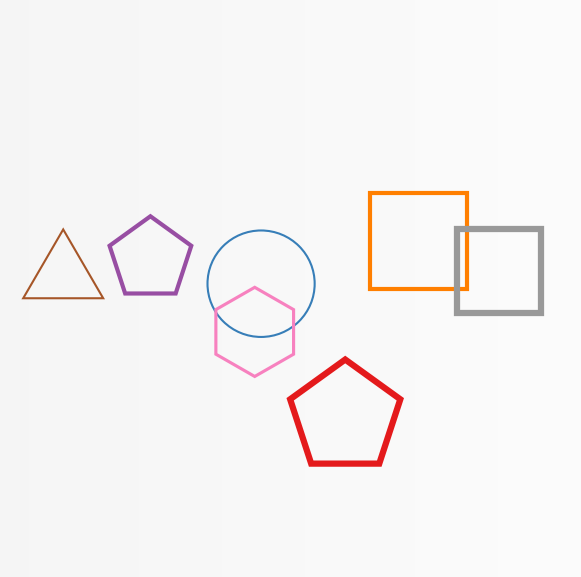[{"shape": "pentagon", "thickness": 3, "radius": 0.5, "center": [0.594, 0.277]}, {"shape": "circle", "thickness": 1, "radius": 0.46, "center": [0.449, 0.508]}, {"shape": "pentagon", "thickness": 2, "radius": 0.37, "center": [0.259, 0.551]}, {"shape": "square", "thickness": 2, "radius": 0.42, "center": [0.72, 0.581]}, {"shape": "triangle", "thickness": 1, "radius": 0.4, "center": [0.109, 0.522]}, {"shape": "hexagon", "thickness": 1.5, "radius": 0.39, "center": [0.438, 0.424]}, {"shape": "square", "thickness": 3, "radius": 0.36, "center": [0.859, 0.529]}]